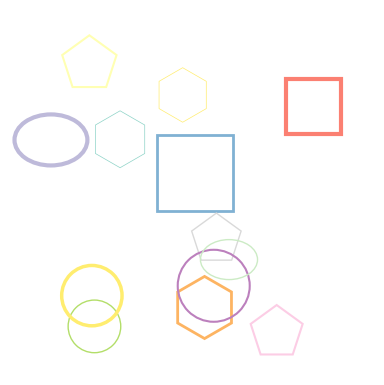[{"shape": "hexagon", "thickness": 0.5, "radius": 0.37, "center": [0.312, 0.638]}, {"shape": "pentagon", "thickness": 1.5, "radius": 0.37, "center": [0.232, 0.834]}, {"shape": "oval", "thickness": 3, "radius": 0.47, "center": [0.132, 0.637]}, {"shape": "square", "thickness": 3, "radius": 0.36, "center": [0.814, 0.723]}, {"shape": "square", "thickness": 2, "radius": 0.49, "center": [0.507, 0.551]}, {"shape": "hexagon", "thickness": 2, "radius": 0.4, "center": [0.531, 0.201]}, {"shape": "circle", "thickness": 1, "radius": 0.34, "center": [0.245, 0.152]}, {"shape": "pentagon", "thickness": 1.5, "radius": 0.35, "center": [0.719, 0.137]}, {"shape": "pentagon", "thickness": 1, "radius": 0.34, "center": [0.562, 0.379]}, {"shape": "circle", "thickness": 1.5, "radius": 0.47, "center": [0.555, 0.258]}, {"shape": "oval", "thickness": 1, "radius": 0.37, "center": [0.595, 0.326]}, {"shape": "circle", "thickness": 2.5, "radius": 0.39, "center": [0.239, 0.232]}, {"shape": "hexagon", "thickness": 0.5, "radius": 0.35, "center": [0.474, 0.753]}]